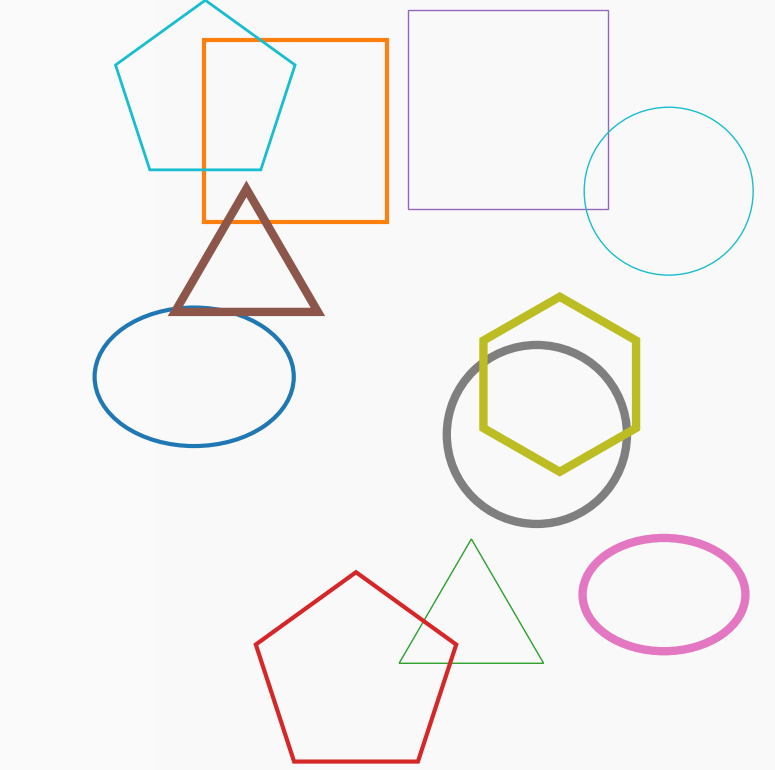[{"shape": "oval", "thickness": 1.5, "radius": 0.64, "center": [0.251, 0.511]}, {"shape": "square", "thickness": 1.5, "radius": 0.59, "center": [0.382, 0.83]}, {"shape": "triangle", "thickness": 0.5, "radius": 0.54, "center": [0.608, 0.192]}, {"shape": "pentagon", "thickness": 1.5, "radius": 0.68, "center": [0.459, 0.121]}, {"shape": "square", "thickness": 0.5, "radius": 0.65, "center": [0.655, 0.858]}, {"shape": "triangle", "thickness": 3, "radius": 0.53, "center": [0.318, 0.648]}, {"shape": "oval", "thickness": 3, "radius": 0.53, "center": [0.857, 0.228]}, {"shape": "circle", "thickness": 3, "radius": 0.58, "center": [0.693, 0.436]}, {"shape": "hexagon", "thickness": 3, "radius": 0.57, "center": [0.722, 0.501]}, {"shape": "pentagon", "thickness": 1, "radius": 0.61, "center": [0.265, 0.878]}, {"shape": "circle", "thickness": 0.5, "radius": 0.55, "center": [0.863, 0.752]}]